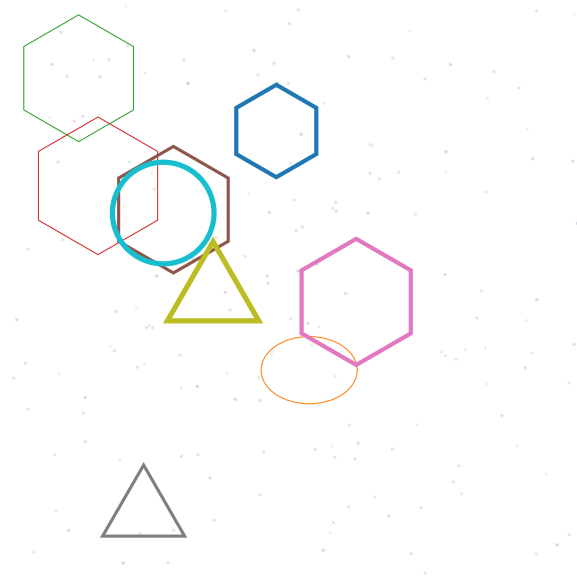[{"shape": "hexagon", "thickness": 2, "radius": 0.4, "center": [0.478, 0.772]}, {"shape": "oval", "thickness": 0.5, "radius": 0.42, "center": [0.535, 0.358]}, {"shape": "hexagon", "thickness": 0.5, "radius": 0.55, "center": [0.136, 0.864]}, {"shape": "hexagon", "thickness": 0.5, "radius": 0.6, "center": [0.17, 0.677]}, {"shape": "hexagon", "thickness": 1.5, "radius": 0.55, "center": [0.3, 0.636]}, {"shape": "hexagon", "thickness": 2, "radius": 0.55, "center": [0.617, 0.476]}, {"shape": "triangle", "thickness": 1.5, "radius": 0.41, "center": [0.249, 0.112]}, {"shape": "triangle", "thickness": 2.5, "radius": 0.46, "center": [0.369, 0.489]}, {"shape": "circle", "thickness": 2.5, "radius": 0.44, "center": [0.283, 0.63]}]